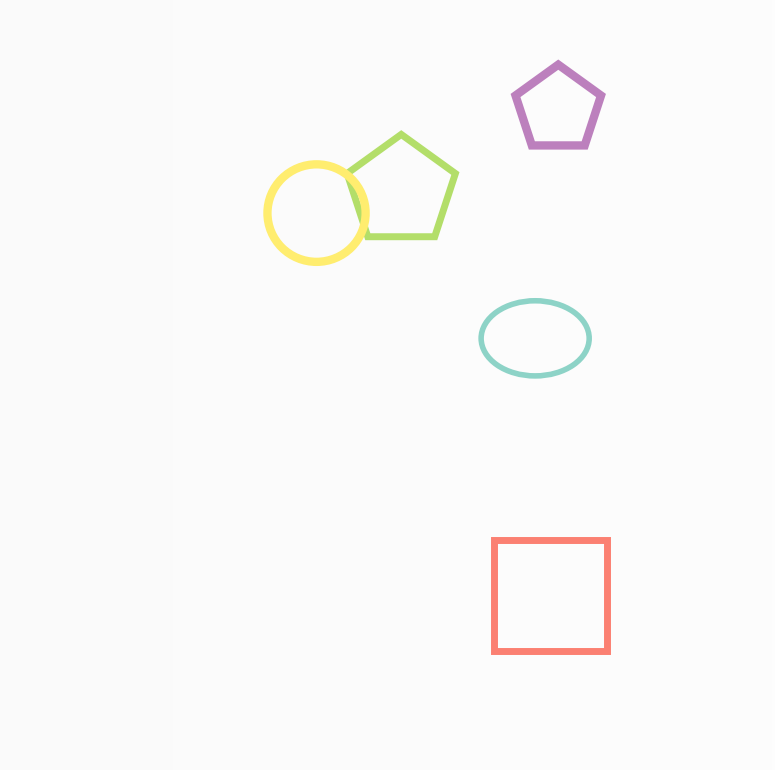[{"shape": "oval", "thickness": 2, "radius": 0.35, "center": [0.691, 0.561]}, {"shape": "square", "thickness": 2.5, "radius": 0.36, "center": [0.71, 0.227]}, {"shape": "pentagon", "thickness": 2.5, "radius": 0.37, "center": [0.518, 0.752]}, {"shape": "pentagon", "thickness": 3, "radius": 0.29, "center": [0.72, 0.858]}, {"shape": "circle", "thickness": 3, "radius": 0.32, "center": [0.408, 0.723]}]